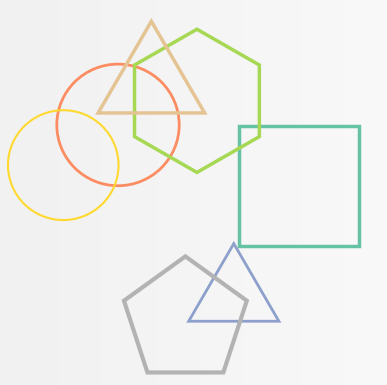[{"shape": "square", "thickness": 2.5, "radius": 0.78, "center": [0.771, 0.517]}, {"shape": "circle", "thickness": 2, "radius": 0.79, "center": [0.305, 0.676]}, {"shape": "triangle", "thickness": 2, "radius": 0.67, "center": [0.603, 0.233]}, {"shape": "hexagon", "thickness": 2.5, "radius": 0.93, "center": [0.508, 0.738]}, {"shape": "circle", "thickness": 1.5, "radius": 0.71, "center": [0.163, 0.571]}, {"shape": "triangle", "thickness": 2.5, "radius": 0.79, "center": [0.391, 0.786]}, {"shape": "pentagon", "thickness": 3, "radius": 0.83, "center": [0.478, 0.167]}]